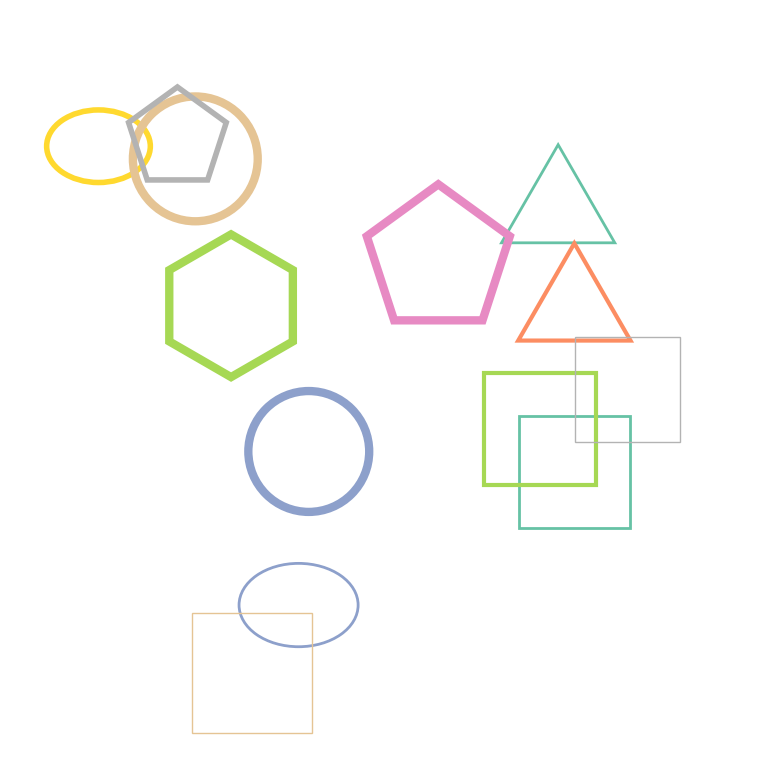[{"shape": "triangle", "thickness": 1, "radius": 0.42, "center": [0.725, 0.727]}, {"shape": "square", "thickness": 1, "radius": 0.36, "center": [0.746, 0.387]}, {"shape": "triangle", "thickness": 1.5, "radius": 0.42, "center": [0.746, 0.6]}, {"shape": "oval", "thickness": 1, "radius": 0.39, "center": [0.388, 0.214]}, {"shape": "circle", "thickness": 3, "radius": 0.39, "center": [0.401, 0.414]}, {"shape": "pentagon", "thickness": 3, "radius": 0.49, "center": [0.569, 0.663]}, {"shape": "hexagon", "thickness": 3, "radius": 0.46, "center": [0.3, 0.603]}, {"shape": "square", "thickness": 1.5, "radius": 0.36, "center": [0.701, 0.443]}, {"shape": "oval", "thickness": 2, "radius": 0.34, "center": [0.128, 0.81]}, {"shape": "circle", "thickness": 3, "radius": 0.41, "center": [0.254, 0.794]}, {"shape": "square", "thickness": 0.5, "radius": 0.39, "center": [0.327, 0.126]}, {"shape": "pentagon", "thickness": 2, "radius": 0.33, "center": [0.23, 0.82]}, {"shape": "square", "thickness": 0.5, "radius": 0.34, "center": [0.815, 0.494]}]